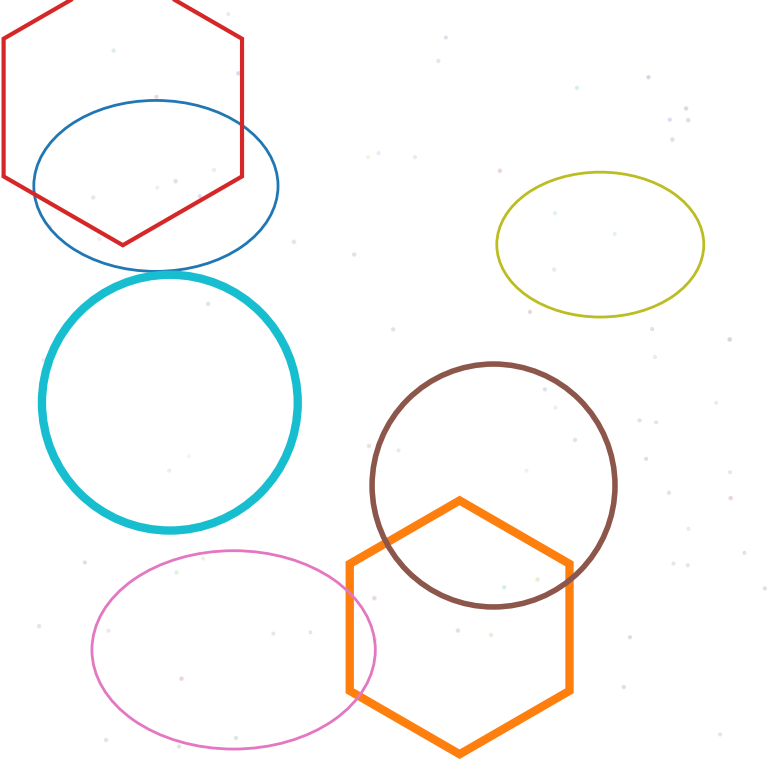[{"shape": "oval", "thickness": 1, "radius": 0.79, "center": [0.202, 0.759]}, {"shape": "hexagon", "thickness": 3, "radius": 0.82, "center": [0.597, 0.185]}, {"shape": "hexagon", "thickness": 1.5, "radius": 0.89, "center": [0.16, 0.86]}, {"shape": "circle", "thickness": 2, "radius": 0.79, "center": [0.641, 0.369]}, {"shape": "oval", "thickness": 1, "radius": 0.92, "center": [0.303, 0.156]}, {"shape": "oval", "thickness": 1, "radius": 0.67, "center": [0.78, 0.682]}, {"shape": "circle", "thickness": 3, "radius": 0.83, "center": [0.221, 0.477]}]